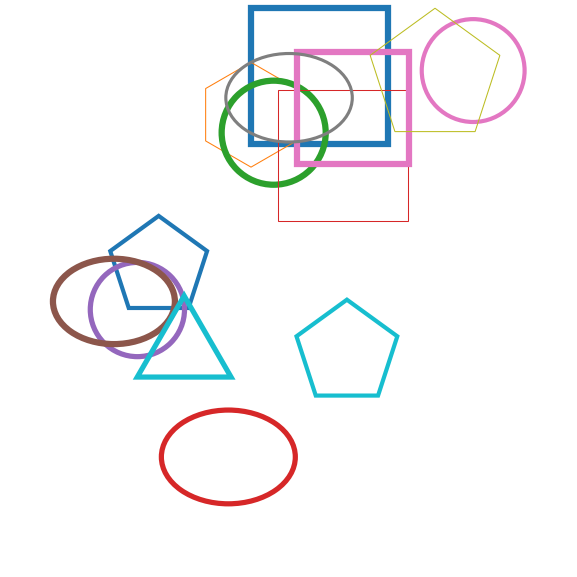[{"shape": "square", "thickness": 3, "radius": 0.59, "center": [0.553, 0.867]}, {"shape": "pentagon", "thickness": 2, "radius": 0.44, "center": [0.275, 0.537]}, {"shape": "hexagon", "thickness": 0.5, "radius": 0.45, "center": [0.435, 0.8]}, {"shape": "circle", "thickness": 3, "radius": 0.45, "center": [0.474, 0.769]}, {"shape": "square", "thickness": 0.5, "radius": 0.56, "center": [0.593, 0.73]}, {"shape": "oval", "thickness": 2.5, "radius": 0.58, "center": [0.395, 0.208]}, {"shape": "circle", "thickness": 2.5, "radius": 0.41, "center": [0.238, 0.463]}, {"shape": "oval", "thickness": 3, "radius": 0.53, "center": [0.197, 0.477]}, {"shape": "circle", "thickness": 2, "radius": 0.45, "center": [0.819, 0.877]}, {"shape": "square", "thickness": 3, "radius": 0.49, "center": [0.611, 0.812]}, {"shape": "oval", "thickness": 1.5, "radius": 0.55, "center": [0.501, 0.83]}, {"shape": "pentagon", "thickness": 0.5, "radius": 0.59, "center": [0.753, 0.867]}, {"shape": "triangle", "thickness": 2.5, "radius": 0.47, "center": [0.319, 0.393]}, {"shape": "pentagon", "thickness": 2, "radius": 0.46, "center": [0.601, 0.388]}]